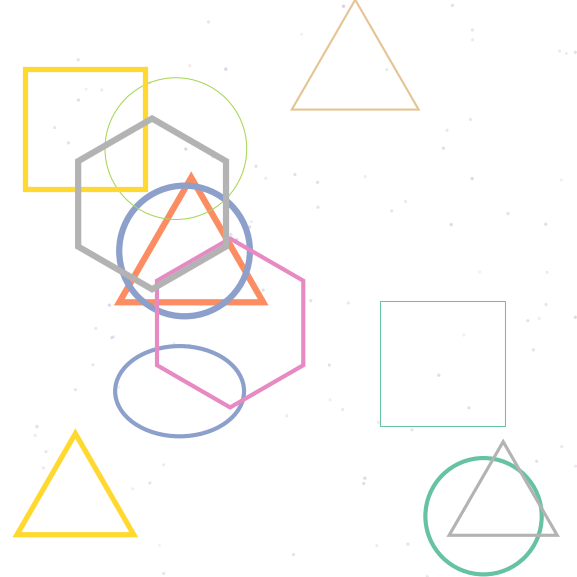[{"shape": "square", "thickness": 0.5, "radius": 0.54, "center": [0.766, 0.37]}, {"shape": "circle", "thickness": 2, "radius": 0.5, "center": [0.837, 0.105]}, {"shape": "triangle", "thickness": 3, "radius": 0.72, "center": [0.331, 0.548]}, {"shape": "oval", "thickness": 2, "radius": 0.56, "center": [0.311, 0.322]}, {"shape": "circle", "thickness": 3, "radius": 0.57, "center": [0.32, 0.565]}, {"shape": "hexagon", "thickness": 2, "radius": 0.73, "center": [0.398, 0.44]}, {"shape": "circle", "thickness": 0.5, "radius": 0.61, "center": [0.305, 0.742]}, {"shape": "triangle", "thickness": 2.5, "radius": 0.58, "center": [0.13, 0.132]}, {"shape": "square", "thickness": 2.5, "radius": 0.52, "center": [0.148, 0.776]}, {"shape": "triangle", "thickness": 1, "radius": 0.63, "center": [0.615, 0.873]}, {"shape": "triangle", "thickness": 1.5, "radius": 0.54, "center": [0.871, 0.126]}, {"shape": "hexagon", "thickness": 3, "radius": 0.74, "center": [0.263, 0.646]}]